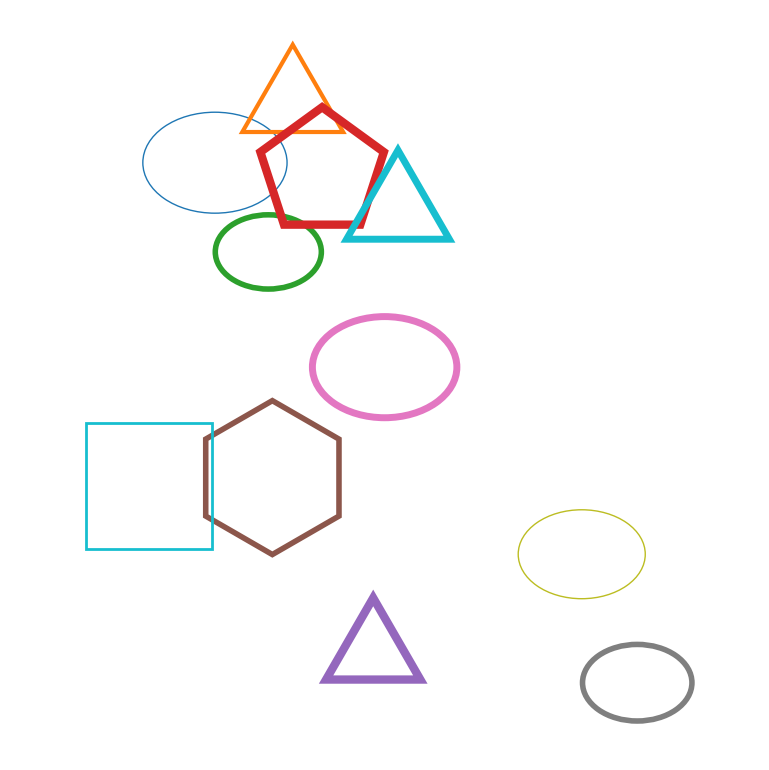[{"shape": "oval", "thickness": 0.5, "radius": 0.47, "center": [0.279, 0.789]}, {"shape": "triangle", "thickness": 1.5, "radius": 0.38, "center": [0.38, 0.866]}, {"shape": "oval", "thickness": 2, "radius": 0.34, "center": [0.348, 0.673]}, {"shape": "pentagon", "thickness": 3, "radius": 0.42, "center": [0.418, 0.776]}, {"shape": "triangle", "thickness": 3, "radius": 0.35, "center": [0.485, 0.153]}, {"shape": "hexagon", "thickness": 2, "radius": 0.5, "center": [0.354, 0.38]}, {"shape": "oval", "thickness": 2.5, "radius": 0.47, "center": [0.5, 0.523]}, {"shape": "oval", "thickness": 2, "radius": 0.36, "center": [0.828, 0.113]}, {"shape": "oval", "thickness": 0.5, "radius": 0.41, "center": [0.756, 0.28]}, {"shape": "triangle", "thickness": 2.5, "radius": 0.39, "center": [0.517, 0.728]}, {"shape": "square", "thickness": 1, "radius": 0.41, "center": [0.193, 0.369]}]